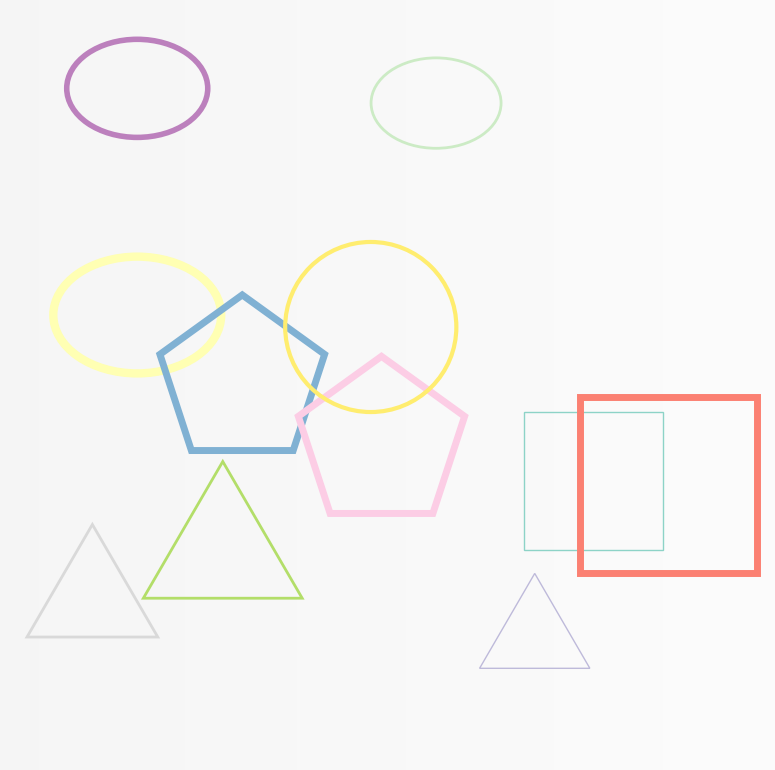[{"shape": "square", "thickness": 0.5, "radius": 0.45, "center": [0.765, 0.375]}, {"shape": "oval", "thickness": 3, "radius": 0.54, "center": [0.177, 0.591]}, {"shape": "triangle", "thickness": 0.5, "radius": 0.41, "center": [0.69, 0.173]}, {"shape": "square", "thickness": 2.5, "radius": 0.57, "center": [0.862, 0.37]}, {"shape": "pentagon", "thickness": 2.5, "radius": 0.56, "center": [0.313, 0.505]}, {"shape": "triangle", "thickness": 1, "radius": 0.59, "center": [0.287, 0.282]}, {"shape": "pentagon", "thickness": 2.5, "radius": 0.56, "center": [0.492, 0.424]}, {"shape": "triangle", "thickness": 1, "radius": 0.49, "center": [0.119, 0.221]}, {"shape": "oval", "thickness": 2, "radius": 0.45, "center": [0.177, 0.885]}, {"shape": "oval", "thickness": 1, "radius": 0.42, "center": [0.563, 0.866]}, {"shape": "circle", "thickness": 1.5, "radius": 0.55, "center": [0.478, 0.575]}]